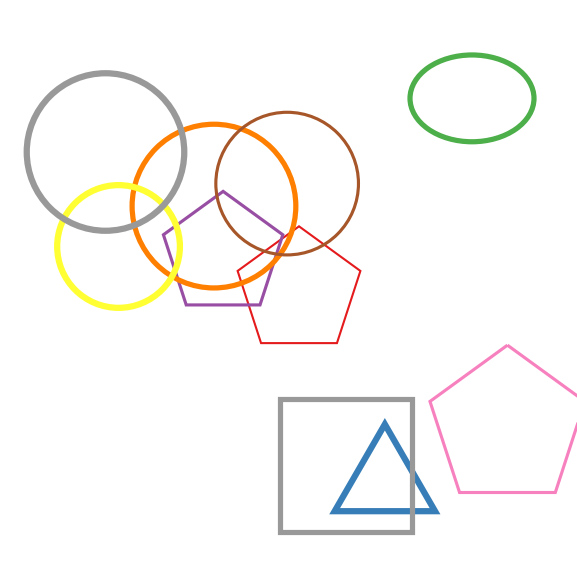[{"shape": "pentagon", "thickness": 1, "radius": 0.56, "center": [0.518, 0.495]}, {"shape": "triangle", "thickness": 3, "radius": 0.5, "center": [0.666, 0.164]}, {"shape": "oval", "thickness": 2.5, "radius": 0.54, "center": [0.817, 0.829]}, {"shape": "pentagon", "thickness": 1.5, "radius": 0.54, "center": [0.386, 0.559]}, {"shape": "circle", "thickness": 2.5, "radius": 0.71, "center": [0.371, 0.642]}, {"shape": "circle", "thickness": 3, "radius": 0.53, "center": [0.205, 0.572]}, {"shape": "circle", "thickness": 1.5, "radius": 0.62, "center": [0.497, 0.681]}, {"shape": "pentagon", "thickness": 1.5, "radius": 0.71, "center": [0.879, 0.26]}, {"shape": "circle", "thickness": 3, "radius": 0.68, "center": [0.183, 0.736]}, {"shape": "square", "thickness": 2.5, "radius": 0.57, "center": [0.599, 0.193]}]